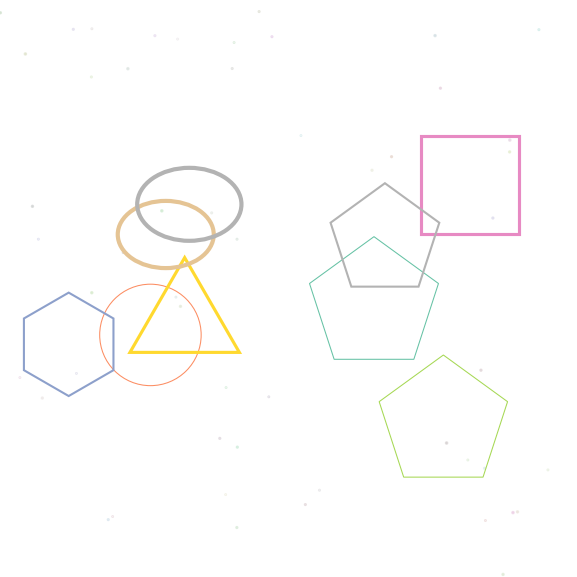[{"shape": "pentagon", "thickness": 0.5, "radius": 0.59, "center": [0.648, 0.472]}, {"shape": "circle", "thickness": 0.5, "radius": 0.44, "center": [0.26, 0.419]}, {"shape": "hexagon", "thickness": 1, "radius": 0.45, "center": [0.119, 0.403]}, {"shape": "square", "thickness": 1.5, "radius": 0.43, "center": [0.814, 0.679]}, {"shape": "pentagon", "thickness": 0.5, "radius": 0.58, "center": [0.768, 0.267]}, {"shape": "triangle", "thickness": 1.5, "radius": 0.55, "center": [0.32, 0.444]}, {"shape": "oval", "thickness": 2, "radius": 0.42, "center": [0.287, 0.593]}, {"shape": "oval", "thickness": 2, "radius": 0.45, "center": [0.328, 0.645]}, {"shape": "pentagon", "thickness": 1, "radius": 0.49, "center": [0.667, 0.583]}]